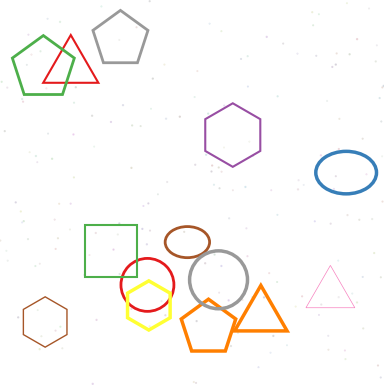[{"shape": "triangle", "thickness": 1.5, "radius": 0.41, "center": [0.184, 0.826]}, {"shape": "circle", "thickness": 2, "radius": 0.34, "center": [0.383, 0.26]}, {"shape": "oval", "thickness": 2.5, "radius": 0.39, "center": [0.899, 0.552]}, {"shape": "pentagon", "thickness": 2, "radius": 0.42, "center": [0.113, 0.823]}, {"shape": "square", "thickness": 1.5, "radius": 0.34, "center": [0.288, 0.348]}, {"shape": "hexagon", "thickness": 1.5, "radius": 0.41, "center": [0.605, 0.649]}, {"shape": "triangle", "thickness": 2.5, "radius": 0.39, "center": [0.678, 0.18]}, {"shape": "pentagon", "thickness": 2.5, "radius": 0.37, "center": [0.542, 0.148]}, {"shape": "hexagon", "thickness": 2.5, "radius": 0.32, "center": [0.387, 0.207]}, {"shape": "hexagon", "thickness": 1, "radius": 0.33, "center": [0.117, 0.164]}, {"shape": "oval", "thickness": 2, "radius": 0.29, "center": [0.487, 0.371]}, {"shape": "triangle", "thickness": 0.5, "radius": 0.37, "center": [0.858, 0.237]}, {"shape": "circle", "thickness": 2.5, "radius": 0.38, "center": [0.568, 0.273]}, {"shape": "pentagon", "thickness": 2, "radius": 0.38, "center": [0.313, 0.898]}]